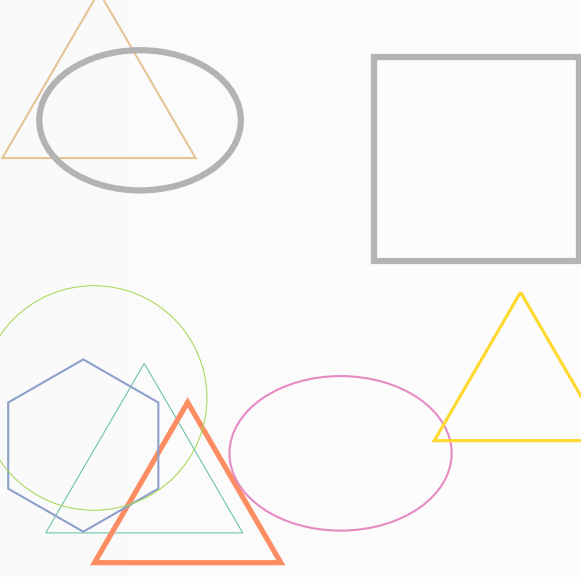[{"shape": "triangle", "thickness": 0.5, "radius": 0.98, "center": [0.248, 0.174]}, {"shape": "triangle", "thickness": 2.5, "radius": 0.93, "center": [0.323, 0.117]}, {"shape": "hexagon", "thickness": 1, "radius": 0.75, "center": [0.143, 0.228]}, {"shape": "oval", "thickness": 1, "radius": 0.96, "center": [0.586, 0.214]}, {"shape": "circle", "thickness": 0.5, "radius": 0.97, "center": [0.162, 0.31]}, {"shape": "triangle", "thickness": 1.5, "radius": 0.86, "center": [0.896, 0.322]}, {"shape": "triangle", "thickness": 1, "radius": 0.96, "center": [0.17, 0.821]}, {"shape": "oval", "thickness": 3, "radius": 0.87, "center": [0.241, 0.791]}, {"shape": "square", "thickness": 3, "radius": 0.88, "center": [0.821, 0.724]}]